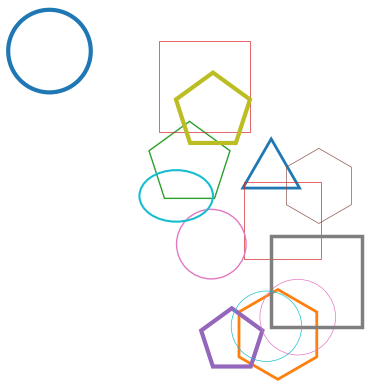[{"shape": "circle", "thickness": 3, "radius": 0.54, "center": [0.129, 0.867]}, {"shape": "triangle", "thickness": 2, "radius": 0.43, "center": [0.704, 0.554]}, {"shape": "hexagon", "thickness": 2, "radius": 0.58, "center": [0.722, 0.131]}, {"shape": "pentagon", "thickness": 1, "radius": 0.55, "center": [0.492, 0.574]}, {"shape": "square", "thickness": 0.5, "radius": 0.5, "center": [0.734, 0.427]}, {"shape": "square", "thickness": 0.5, "radius": 0.59, "center": [0.531, 0.776]}, {"shape": "pentagon", "thickness": 3, "radius": 0.42, "center": [0.602, 0.116]}, {"shape": "hexagon", "thickness": 0.5, "radius": 0.49, "center": [0.828, 0.517]}, {"shape": "circle", "thickness": 1, "radius": 0.45, "center": [0.549, 0.366]}, {"shape": "circle", "thickness": 0.5, "radius": 0.49, "center": [0.773, 0.176]}, {"shape": "square", "thickness": 2.5, "radius": 0.59, "center": [0.822, 0.269]}, {"shape": "pentagon", "thickness": 3, "radius": 0.51, "center": [0.553, 0.71]}, {"shape": "circle", "thickness": 0.5, "radius": 0.46, "center": [0.692, 0.153]}, {"shape": "oval", "thickness": 1.5, "radius": 0.48, "center": [0.458, 0.491]}]